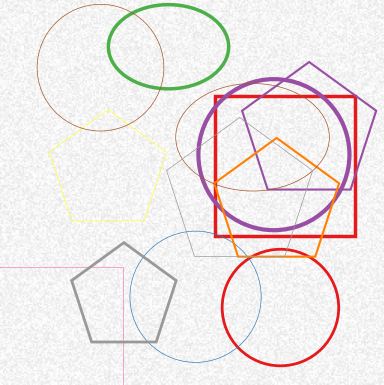[{"shape": "circle", "thickness": 2, "radius": 0.76, "center": [0.728, 0.201]}, {"shape": "square", "thickness": 2.5, "radius": 0.91, "center": [0.741, 0.568]}, {"shape": "circle", "thickness": 0.5, "radius": 0.85, "center": [0.508, 0.229]}, {"shape": "oval", "thickness": 2.5, "radius": 0.78, "center": [0.438, 0.879]}, {"shape": "circle", "thickness": 3, "radius": 0.98, "center": [0.711, 0.598]}, {"shape": "pentagon", "thickness": 1.5, "radius": 0.92, "center": [0.803, 0.656]}, {"shape": "pentagon", "thickness": 1.5, "radius": 0.85, "center": [0.719, 0.471]}, {"shape": "pentagon", "thickness": 0.5, "radius": 0.8, "center": [0.28, 0.556]}, {"shape": "oval", "thickness": 0.5, "radius": 1.0, "center": [0.656, 0.643]}, {"shape": "circle", "thickness": 0.5, "radius": 0.82, "center": [0.261, 0.824]}, {"shape": "square", "thickness": 0.5, "radius": 0.95, "center": [0.13, 0.116]}, {"shape": "pentagon", "thickness": 2, "radius": 0.71, "center": [0.322, 0.227]}, {"shape": "pentagon", "thickness": 0.5, "radius": 1.0, "center": [0.622, 0.495]}]